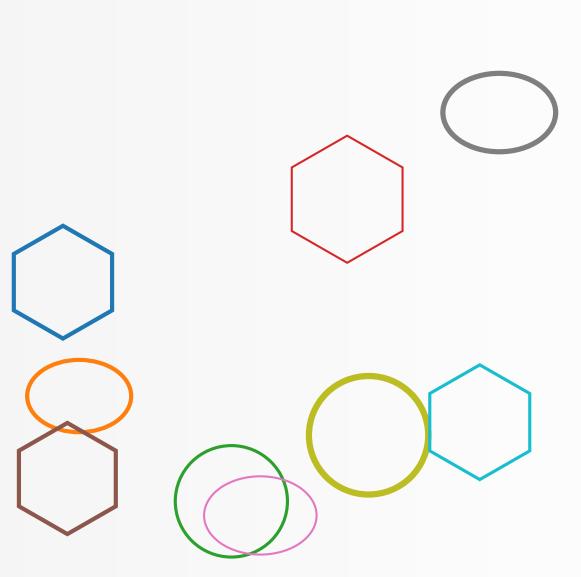[{"shape": "hexagon", "thickness": 2, "radius": 0.49, "center": [0.108, 0.511]}, {"shape": "oval", "thickness": 2, "radius": 0.45, "center": [0.136, 0.313]}, {"shape": "circle", "thickness": 1.5, "radius": 0.48, "center": [0.398, 0.131]}, {"shape": "hexagon", "thickness": 1, "radius": 0.55, "center": [0.597, 0.654]}, {"shape": "hexagon", "thickness": 2, "radius": 0.48, "center": [0.116, 0.171]}, {"shape": "oval", "thickness": 1, "radius": 0.48, "center": [0.448, 0.107]}, {"shape": "oval", "thickness": 2.5, "radius": 0.49, "center": [0.859, 0.804]}, {"shape": "circle", "thickness": 3, "radius": 0.51, "center": [0.634, 0.245]}, {"shape": "hexagon", "thickness": 1.5, "radius": 0.5, "center": [0.825, 0.268]}]